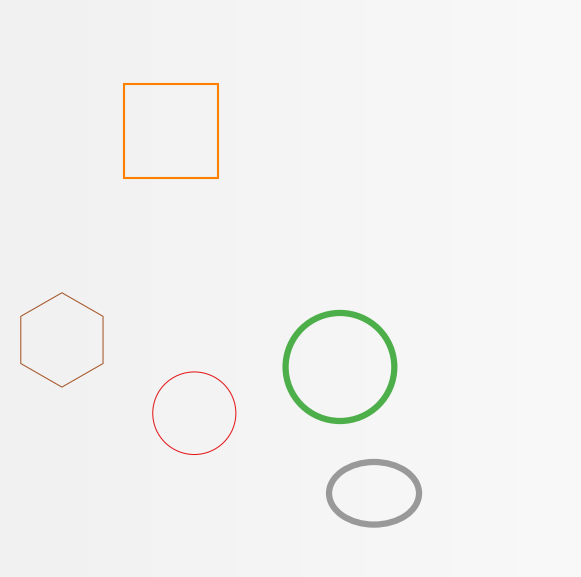[{"shape": "circle", "thickness": 0.5, "radius": 0.36, "center": [0.334, 0.284]}, {"shape": "circle", "thickness": 3, "radius": 0.47, "center": [0.585, 0.364]}, {"shape": "square", "thickness": 1, "radius": 0.41, "center": [0.294, 0.772]}, {"shape": "hexagon", "thickness": 0.5, "radius": 0.41, "center": [0.107, 0.411]}, {"shape": "oval", "thickness": 3, "radius": 0.39, "center": [0.644, 0.145]}]